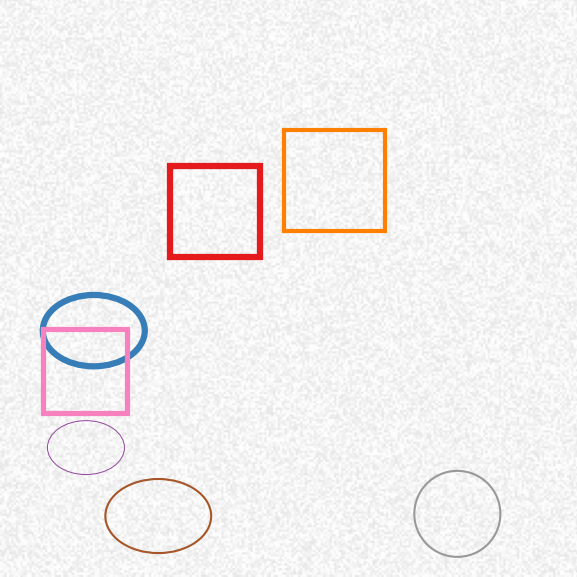[{"shape": "square", "thickness": 3, "radius": 0.39, "center": [0.373, 0.633]}, {"shape": "oval", "thickness": 3, "radius": 0.44, "center": [0.162, 0.427]}, {"shape": "oval", "thickness": 0.5, "radius": 0.33, "center": [0.149, 0.224]}, {"shape": "square", "thickness": 2, "radius": 0.44, "center": [0.579, 0.687]}, {"shape": "oval", "thickness": 1, "radius": 0.46, "center": [0.274, 0.106]}, {"shape": "square", "thickness": 2.5, "radius": 0.36, "center": [0.147, 0.357]}, {"shape": "circle", "thickness": 1, "radius": 0.37, "center": [0.792, 0.109]}]